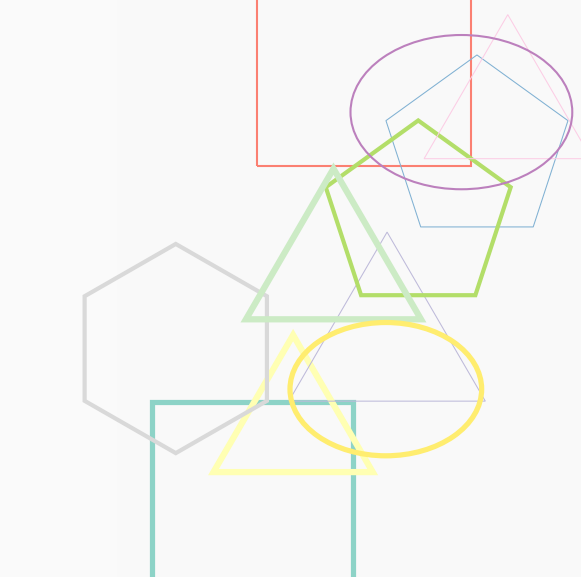[{"shape": "square", "thickness": 2.5, "radius": 0.86, "center": [0.434, 0.13]}, {"shape": "triangle", "thickness": 3, "radius": 0.79, "center": [0.504, 0.261]}, {"shape": "triangle", "thickness": 0.5, "radius": 0.98, "center": [0.666, 0.402]}, {"shape": "square", "thickness": 1, "radius": 0.92, "center": [0.627, 0.896]}, {"shape": "pentagon", "thickness": 0.5, "radius": 0.82, "center": [0.821, 0.739]}, {"shape": "pentagon", "thickness": 2, "radius": 0.84, "center": [0.72, 0.623]}, {"shape": "triangle", "thickness": 0.5, "radius": 0.83, "center": [0.874, 0.807]}, {"shape": "hexagon", "thickness": 2, "radius": 0.91, "center": [0.302, 0.396]}, {"shape": "oval", "thickness": 1, "radius": 0.95, "center": [0.794, 0.805]}, {"shape": "triangle", "thickness": 3, "radius": 0.87, "center": [0.574, 0.533]}, {"shape": "oval", "thickness": 2.5, "radius": 0.82, "center": [0.664, 0.325]}]